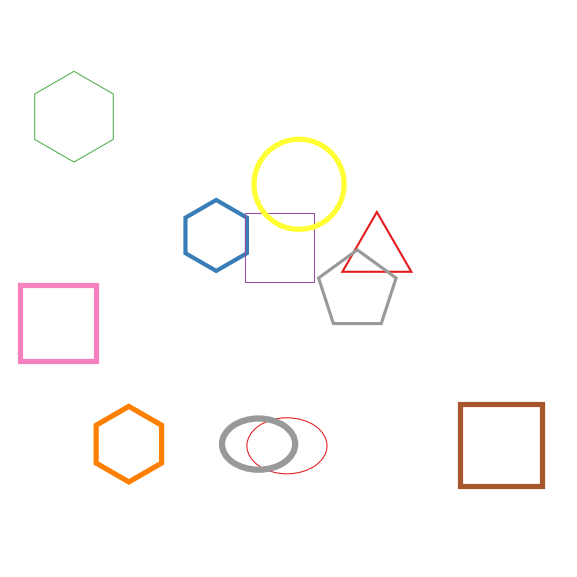[{"shape": "oval", "thickness": 0.5, "radius": 0.35, "center": [0.497, 0.227]}, {"shape": "triangle", "thickness": 1, "radius": 0.34, "center": [0.653, 0.563]}, {"shape": "hexagon", "thickness": 2, "radius": 0.31, "center": [0.374, 0.591]}, {"shape": "hexagon", "thickness": 0.5, "radius": 0.39, "center": [0.128, 0.797]}, {"shape": "square", "thickness": 0.5, "radius": 0.3, "center": [0.485, 0.57]}, {"shape": "hexagon", "thickness": 2.5, "radius": 0.33, "center": [0.223, 0.23]}, {"shape": "circle", "thickness": 2.5, "radius": 0.39, "center": [0.518, 0.68]}, {"shape": "square", "thickness": 2.5, "radius": 0.35, "center": [0.867, 0.229]}, {"shape": "square", "thickness": 2.5, "radius": 0.33, "center": [0.1, 0.439]}, {"shape": "oval", "thickness": 3, "radius": 0.32, "center": [0.448, 0.23]}, {"shape": "pentagon", "thickness": 1.5, "radius": 0.35, "center": [0.619, 0.496]}]